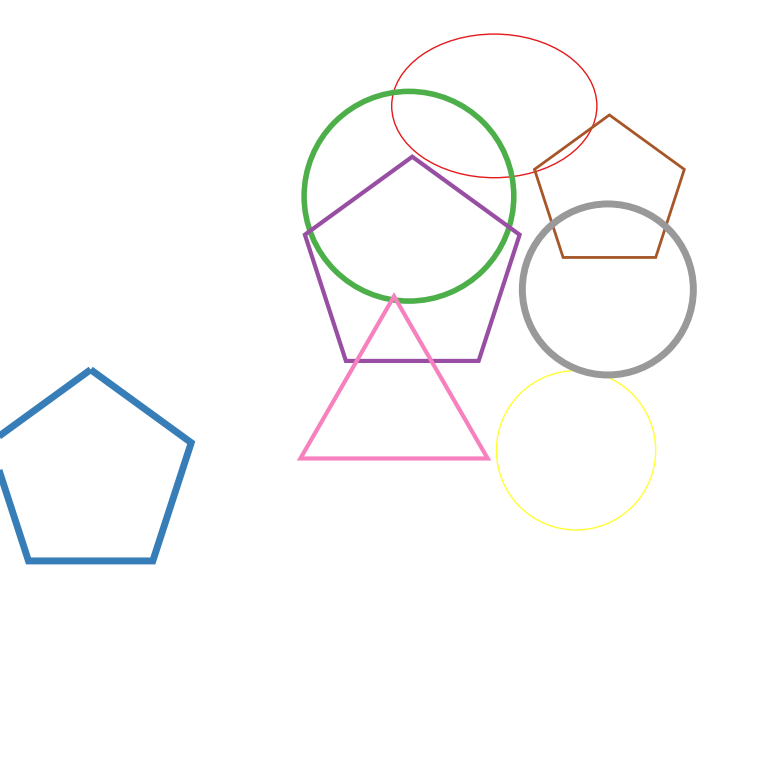[{"shape": "oval", "thickness": 0.5, "radius": 0.67, "center": [0.642, 0.862]}, {"shape": "pentagon", "thickness": 2.5, "radius": 0.69, "center": [0.118, 0.383]}, {"shape": "circle", "thickness": 2, "radius": 0.68, "center": [0.531, 0.745]}, {"shape": "pentagon", "thickness": 1.5, "radius": 0.73, "center": [0.535, 0.65]}, {"shape": "circle", "thickness": 0.5, "radius": 0.52, "center": [0.748, 0.415]}, {"shape": "pentagon", "thickness": 1, "radius": 0.51, "center": [0.791, 0.748]}, {"shape": "triangle", "thickness": 1.5, "radius": 0.7, "center": [0.512, 0.475]}, {"shape": "circle", "thickness": 2.5, "radius": 0.56, "center": [0.789, 0.624]}]